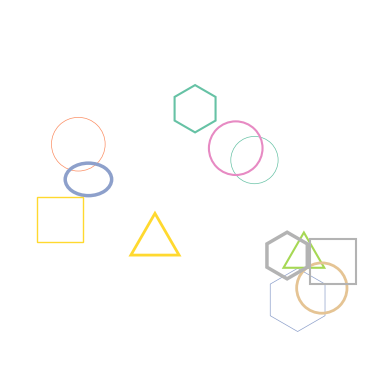[{"shape": "circle", "thickness": 0.5, "radius": 0.31, "center": [0.661, 0.584]}, {"shape": "hexagon", "thickness": 1.5, "radius": 0.31, "center": [0.507, 0.718]}, {"shape": "circle", "thickness": 0.5, "radius": 0.35, "center": [0.203, 0.625]}, {"shape": "oval", "thickness": 2.5, "radius": 0.3, "center": [0.23, 0.534]}, {"shape": "hexagon", "thickness": 0.5, "radius": 0.41, "center": [0.773, 0.221]}, {"shape": "circle", "thickness": 1.5, "radius": 0.35, "center": [0.612, 0.615]}, {"shape": "triangle", "thickness": 1.5, "radius": 0.31, "center": [0.789, 0.335]}, {"shape": "triangle", "thickness": 2, "radius": 0.36, "center": [0.403, 0.374]}, {"shape": "square", "thickness": 1, "radius": 0.29, "center": [0.156, 0.43]}, {"shape": "circle", "thickness": 2, "radius": 0.33, "center": [0.836, 0.252]}, {"shape": "hexagon", "thickness": 2.5, "radius": 0.3, "center": [0.746, 0.336]}, {"shape": "square", "thickness": 1.5, "radius": 0.3, "center": [0.865, 0.32]}]